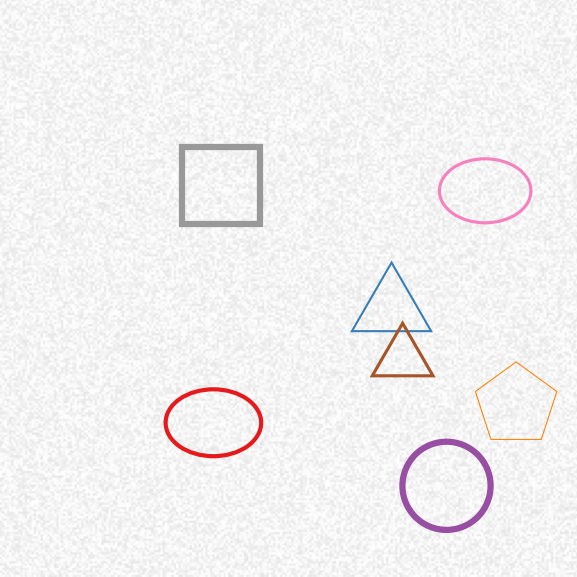[{"shape": "oval", "thickness": 2, "radius": 0.41, "center": [0.37, 0.267]}, {"shape": "triangle", "thickness": 1, "radius": 0.4, "center": [0.678, 0.465]}, {"shape": "circle", "thickness": 3, "radius": 0.38, "center": [0.773, 0.158]}, {"shape": "pentagon", "thickness": 0.5, "radius": 0.37, "center": [0.894, 0.298]}, {"shape": "triangle", "thickness": 1.5, "radius": 0.3, "center": [0.697, 0.379]}, {"shape": "oval", "thickness": 1.5, "radius": 0.4, "center": [0.84, 0.669]}, {"shape": "square", "thickness": 3, "radius": 0.34, "center": [0.383, 0.678]}]